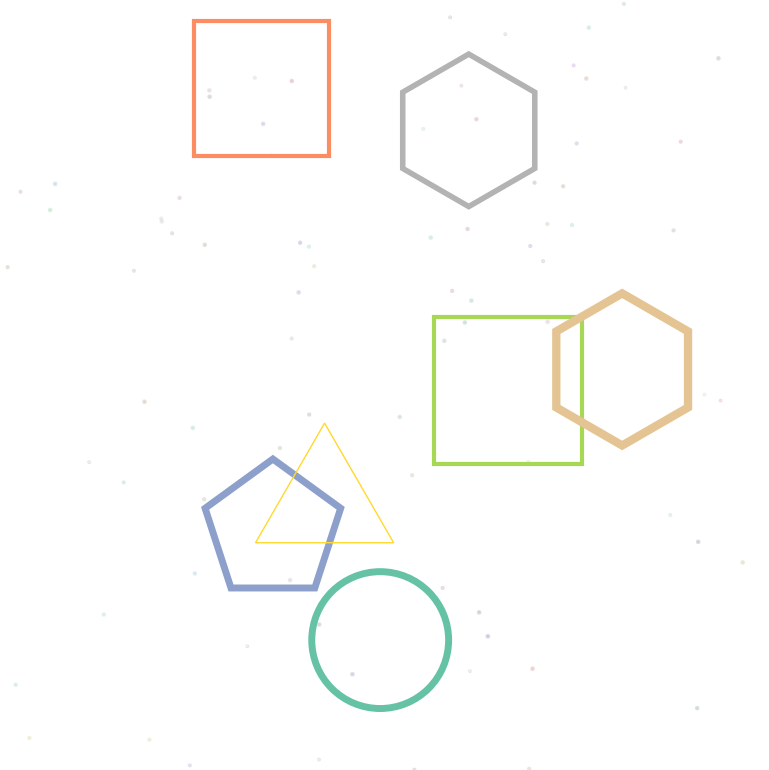[{"shape": "circle", "thickness": 2.5, "radius": 0.44, "center": [0.494, 0.169]}, {"shape": "square", "thickness": 1.5, "radius": 0.44, "center": [0.34, 0.885]}, {"shape": "pentagon", "thickness": 2.5, "radius": 0.46, "center": [0.354, 0.311]}, {"shape": "square", "thickness": 1.5, "radius": 0.48, "center": [0.66, 0.493]}, {"shape": "triangle", "thickness": 0.5, "radius": 0.52, "center": [0.422, 0.347]}, {"shape": "hexagon", "thickness": 3, "radius": 0.49, "center": [0.808, 0.52]}, {"shape": "hexagon", "thickness": 2, "radius": 0.49, "center": [0.609, 0.831]}]